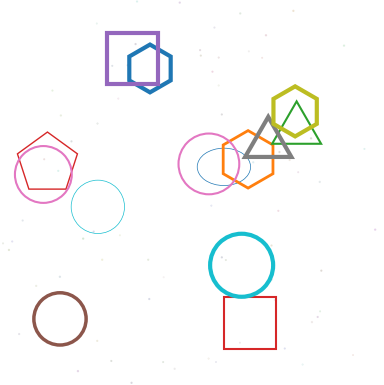[{"shape": "oval", "thickness": 0.5, "radius": 0.35, "center": [0.582, 0.567]}, {"shape": "hexagon", "thickness": 3, "radius": 0.31, "center": [0.39, 0.822]}, {"shape": "hexagon", "thickness": 2, "radius": 0.37, "center": [0.644, 0.586]}, {"shape": "triangle", "thickness": 1.5, "radius": 0.37, "center": [0.77, 0.663]}, {"shape": "square", "thickness": 1.5, "radius": 0.34, "center": [0.649, 0.161]}, {"shape": "pentagon", "thickness": 1, "radius": 0.41, "center": [0.123, 0.575]}, {"shape": "square", "thickness": 3, "radius": 0.33, "center": [0.344, 0.848]}, {"shape": "circle", "thickness": 2.5, "radius": 0.34, "center": [0.156, 0.172]}, {"shape": "circle", "thickness": 1.5, "radius": 0.39, "center": [0.543, 0.574]}, {"shape": "circle", "thickness": 1.5, "radius": 0.37, "center": [0.113, 0.547]}, {"shape": "triangle", "thickness": 3, "radius": 0.35, "center": [0.697, 0.627]}, {"shape": "hexagon", "thickness": 3, "radius": 0.32, "center": [0.767, 0.711]}, {"shape": "circle", "thickness": 3, "radius": 0.41, "center": [0.628, 0.311]}, {"shape": "circle", "thickness": 0.5, "radius": 0.35, "center": [0.254, 0.463]}]